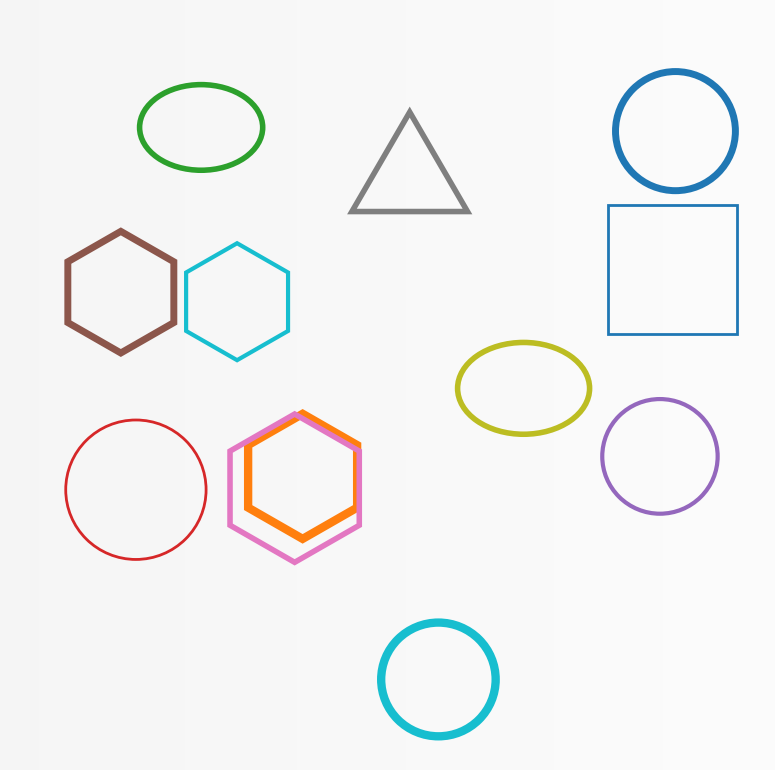[{"shape": "circle", "thickness": 2.5, "radius": 0.39, "center": [0.872, 0.83]}, {"shape": "square", "thickness": 1, "radius": 0.42, "center": [0.868, 0.65]}, {"shape": "hexagon", "thickness": 3, "radius": 0.41, "center": [0.39, 0.381]}, {"shape": "oval", "thickness": 2, "radius": 0.4, "center": [0.26, 0.834]}, {"shape": "circle", "thickness": 1, "radius": 0.45, "center": [0.175, 0.364]}, {"shape": "circle", "thickness": 1.5, "radius": 0.37, "center": [0.852, 0.407]}, {"shape": "hexagon", "thickness": 2.5, "radius": 0.39, "center": [0.156, 0.621]}, {"shape": "hexagon", "thickness": 2, "radius": 0.48, "center": [0.38, 0.366]}, {"shape": "triangle", "thickness": 2, "radius": 0.43, "center": [0.529, 0.768]}, {"shape": "oval", "thickness": 2, "radius": 0.43, "center": [0.676, 0.496]}, {"shape": "circle", "thickness": 3, "radius": 0.37, "center": [0.566, 0.118]}, {"shape": "hexagon", "thickness": 1.5, "radius": 0.38, "center": [0.306, 0.608]}]